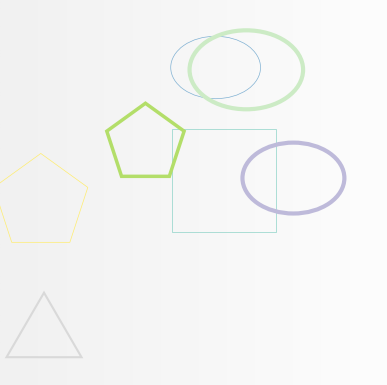[{"shape": "square", "thickness": 0.5, "radius": 0.67, "center": [0.578, 0.531]}, {"shape": "oval", "thickness": 3, "radius": 0.66, "center": [0.757, 0.538]}, {"shape": "oval", "thickness": 0.5, "radius": 0.58, "center": [0.556, 0.825]}, {"shape": "pentagon", "thickness": 2.5, "radius": 0.52, "center": [0.375, 0.627]}, {"shape": "triangle", "thickness": 1.5, "radius": 0.56, "center": [0.114, 0.128]}, {"shape": "oval", "thickness": 3, "radius": 0.73, "center": [0.636, 0.819]}, {"shape": "pentagon", "thickness": 0.5, "radius": 0.64, "center": [0.105, 0.474]}]